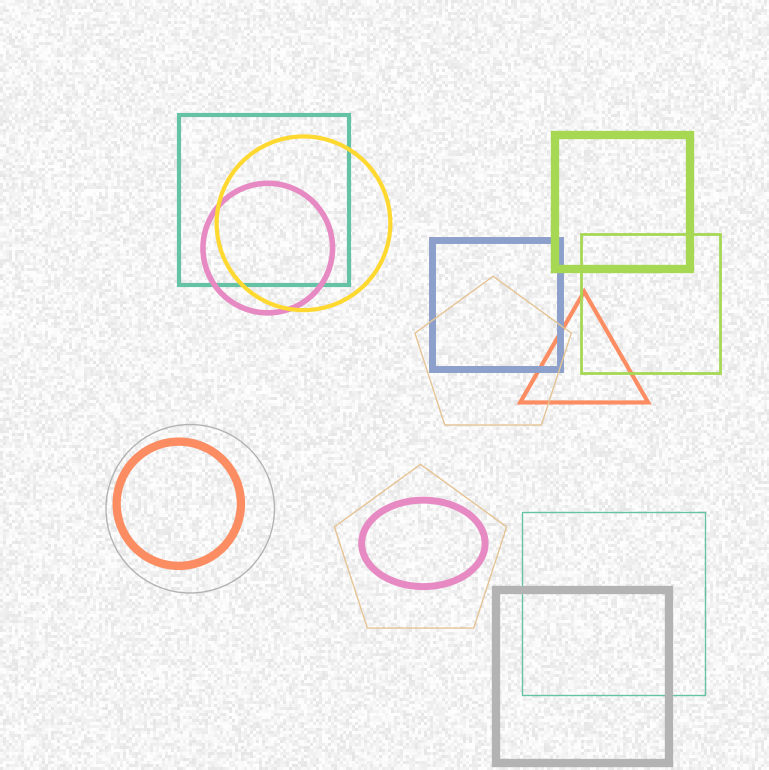[{"shape": "square", "thickness": 1.5, "radius": 0.55, "center": [0.343, 0.741]}, {"shape": "square", "thickness": 0.5, "radius": 0.59, "center": [0.797, 0.216]}, {"shape": "triangle", "thickness": 1.5, "radius": 0.48, "center": [0.759, 0.525]}, {"shape": "circle", "thickness": 3, "radius": 0.4, "center": [0.232, 0.346]}, {"shape": "square", "thickness": 2.5, "radius": 0.42, "center": [0.644, 0.605]}, {"shape": "circle", "thickness": 2, "radius": 0.42, "center": [0.348, 0.678]}, {"shape": "oval", "thickness": 2.5, "radius": 0.4, "center": [0.55, 0.294]}, {"shape": "square", "thickness": 3, "radius": 0.44, "center": [0.809, 0.738]}, {"shape": "square", "thickness": 1, "radius": 0.45, "center": [0.845, 0.606]}, {"shape": "circle", "thickness": 1.5, "radius": 0.56, "center": [0.394, 0.71]}, {"shape": "pentagon", "thickness": 0.5, "radius": 0.53, "center": [0.64, 0.534]}, {"shape": "pentagon", "thickness": 0.5, "radius": 0.59, "center": [0.546, 0.279]}, {"shape": "square", "thickness": 3, "radius": 0.56, "center": [0.756, 0.122]}, {"shape": "circle", "thickness": 0.5, "radius": 0.55, "center": [0.247, 0.339]}]